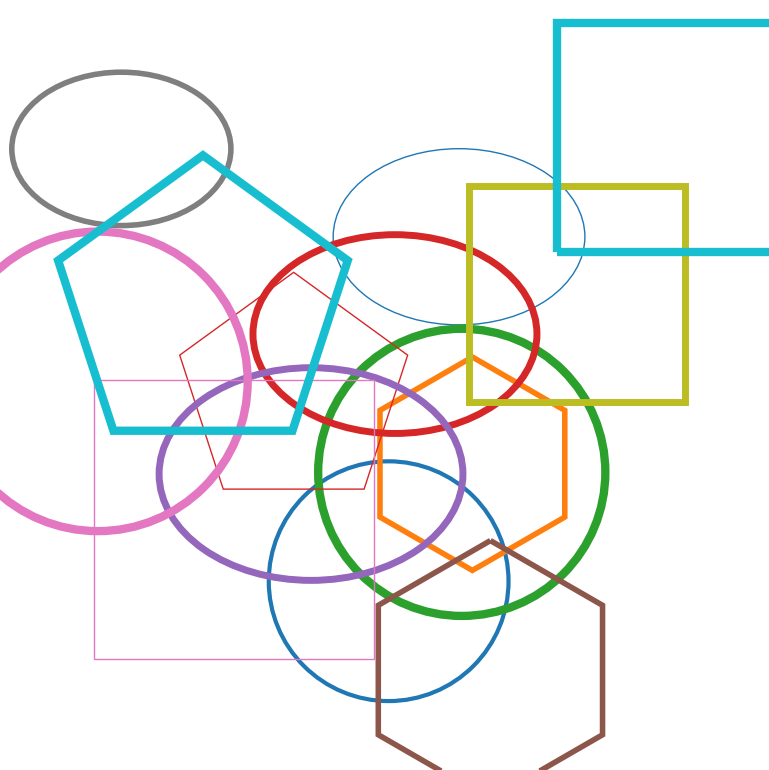[{"shape": "oval", "thickness": 0.5, "radius": 0.82, "center": [0.596, 0.692]}, {"shape": "circle", "thickness": 1.5, "radius": 0.78, "center": [0.505, 0.245]}, {"shape": "hexagon", "thickness": 2, "radius": 0.69, "center": [0.613, 0.398]}, {"shape": "circle", "thickness": 3, "radius": 0.93, "center": [0.6, 0.387]}, {"shape": "oval", "thickness": 2.5, "radius": 0.92, "center": [0.513, 0.566]}, {"shape": "pentagon", "thickness": 0.5, "radius": 0.78, "center": [0.381, 0.491]}, {"shape": "oval", "thickness": 2.5, "radius": 0.99, "center": [0.404, 0.384]}, {"shape": "hexagon", "thickness": 2, "radius": 0.84, "center": [0.637, 0.13]}, {"shape": "square", "thickness": 0.5, "radius": 0.91, "center": [0.304, 0.325]}, {"shape": "circle", "thickness": 3, "radius": 0.97, "center": [0.127, 0.505]}, {"shape": "oval", "thickness": 2, "radius": 0.71, "center": [0.158, 0.807]}, {"shape": "square", "thickness": 2.5, "radius": 0.7, "center": [0.749, 0.618]}, {"shape": "square", "thickness": 3, "radius": 0.74, "center": [0.872, 0.822]}, {"shape": "pentagon", "thickness": 3, "radius": 0.99, "center": [0.264, 0.601]}]